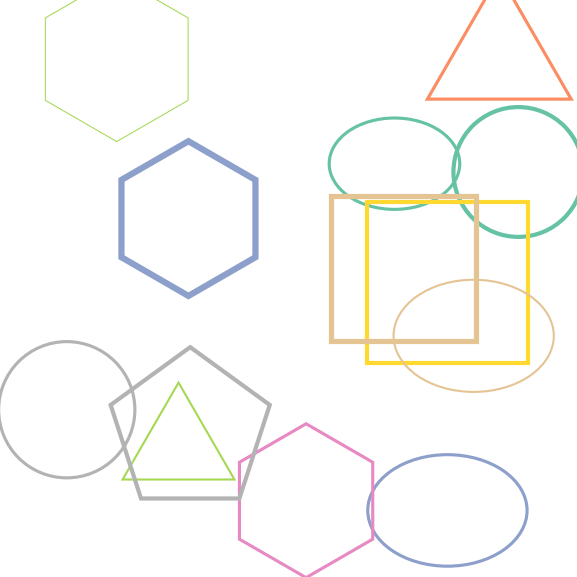[{"shape": "circle", "thickness": 2, "radius": 0.56, "center": [0.898, 0.701]}, {"shape": "oval", "thickness": 1.5, "radius": 0.57, "center": [0.683, 0.716]}, {"shape": "triangle", "thickness": 1.5, "radius": 0.72, "center": [0.865, 0.899]}, {"shape": "oval", "thickness": 1.5, "radius": 0.69, "center": [0.775, 0.115]}, {"shape": "hexagon", "thickness": 3, "radius": 0.67, "center": [0.326, 0.621]}, {"shape": "hexagon", "thickness": 1.5, "radius": 0.67, "center": [0.53, 0.132]}, {"shape": "hexagon", "thickness": 0.5, "radius": 0.71, "center": [0.202, 0.897]}, {"shape": "triangle", "thickness": 1, "radius": 0.56, "center": [0.309, 0.225]}, {"shape": "square", "thickness": 2, "radius": 0.7, "center": [0.774, 0.51]}, {"shape": "square", "thickness": 2.5, "radius": 0.63, "center": [0.699, 0.535]}, {"shape": "oval", "thickness": 1, "radius": 0.69, "center": [0.82, 0.418]}, {"shape": "pentagon", "thickness": 2, "radius": 0.72, "center": [0.329, 0.253]}, {"shape": "circle", "thickness": 1.5, "radius": 0.59, "center": [0.116, 0.29]}]